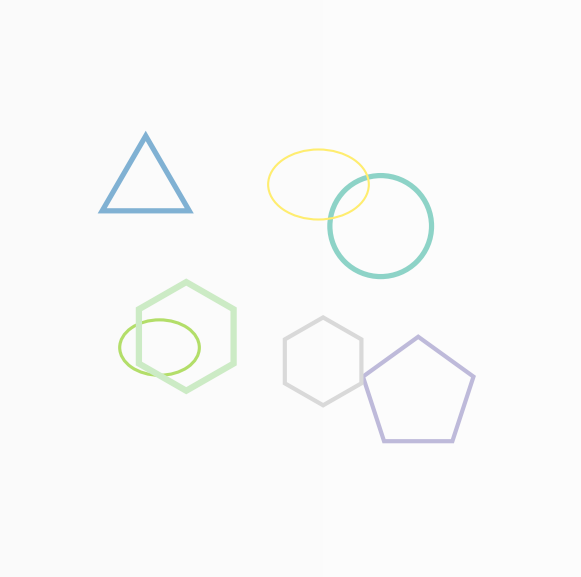[{"shape": "circle", "thickness": 2.5, "radius": 0.44, "center": [0.655, 0.608]}, {"shape": "pentagon", "thickness": 2, "radius": 0.5, "center": [0.72, 0.316]}, {"shape": "triangle", "thickness": 2.5, "radius": 0.43, "center": [0.251, 0.677]}, {"shape": "oval", "thickness": 1.5, "radius": 0.34, "center": [0.274, 0.397]}, {"shape": "hexagon", "thickness": 2, "radius": 0.38, "center": [0.556, 0.373]}, {"shape": "hexagon", "thickness": 3, "radius": 0.47, "center": [0.32, 0.417]}, {"shape": "oval", "thickness": 1, "radius": 0.43, "center": [0.548, 0.68]}]